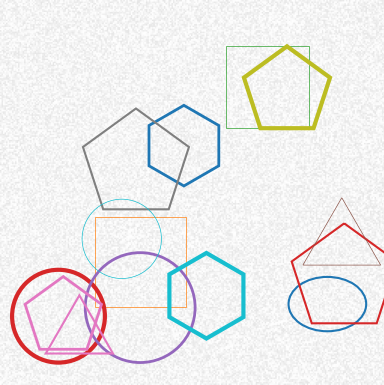[{"shape": "oval", "thickness": 1.5, "radius": 0.5, "center": [0.85, 0.21]}, {"shape": "hexagon", "thickness": 2, "radius": 0.52, "center": [0.478, 0.622]}, {"shape": "square", "thickness": 0.5, "radius": 0.59, "center": [0.365, 0.32]}, {"shape": "square", "thickness": 0.5, "radius": 0.53, "center": [0.695, 0.773]}, {"shape": "circle", "thickness": 3, "radius": 0.6, "center": [0.152, 0.179]}, {"shape": "pentagon", "thickness": 1.5, "radius": 0.72, "center": [0.894, 0.276]}, {"shape": "circle", "thickness": 2, "radius": 0.71, "center": [0.364, 0.201]}, {"shape": "triangle", "thickness": 0.5, "radius": 0.58, "center": [0.888, 0.37]}, {"shape": "pentagon", "thickness": 2, "radius": 0.52, "center": [0.164, 0.177]}, {"shape": "triangle", "thickness": 1.5, "radius": 0.5, "center": [0.206, 0.132]}, {"shape": "pentagon", "thickness": 1.5, "radius": 0.72, "center": [0.353, 0.573]}, {"shape": "pentagon", "thickness": 3, "radius": 0.59, "center": [0.745, 0.762]}, {"shape": "hexagon", "thickness": 3, "radius": 0.56, "center": [0.536, 0.232]}, {"shape": "circle", "thickness": 0.5, "radius": 0.52, "center": [0.316, 0.38]}]